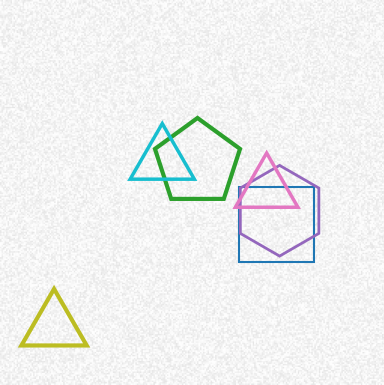[{"shape": "square", "thickness": 1.5, "radius": 0.49, "center": [0.719, 0.418]}, {"shape": "pentagon", "thickness": 3, "radius": 0.58, "center": [0.513, 0.577]}, {"shape": "hexagon", "thickness": 2, "radius": 0.59, "center": [0.726, 0.453]}, {"shape": "triangle", "thickness": 2.5, "radius": 0.47, "center": [0.693, 0.509]}, {"shape": "triangle", "thickness": 3, "radius": 0.49, "center": [0.14, 0.152]}, {"shape": "triangle", "thickness": 2.5, "radius": 0.48, "center": [0.421, 0.583]}]